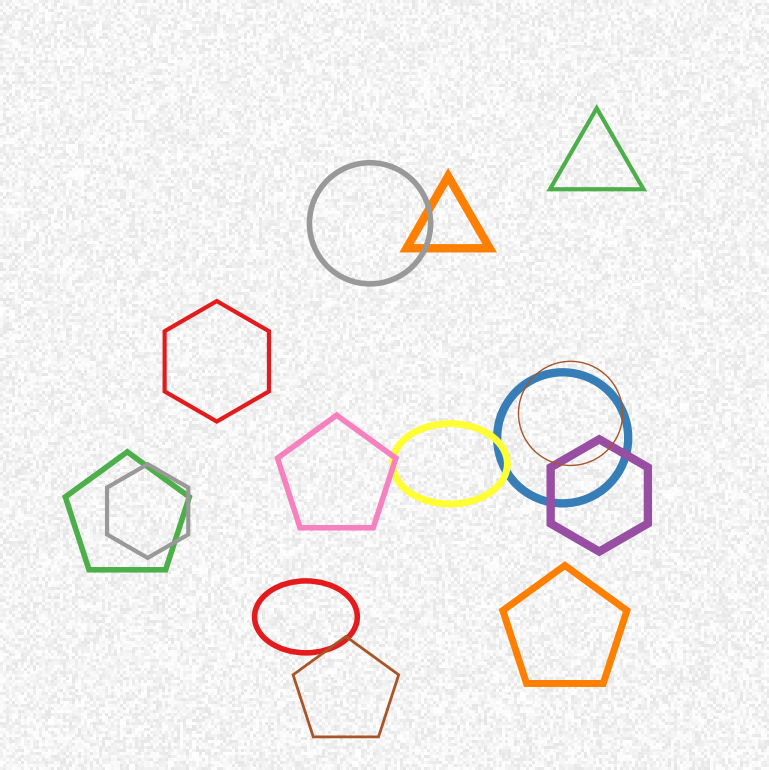[{"shape": "oval", "thickness": 2, "radius": 0.33, "center": [0.397, 0.199]}, {"shape": "hexagon", "thickness": 1.5, "radius": 0.39, "center": [0.282, 0.531]}, {"shape": "circle", "thickness": 3, "radius": 0.43, "center": [0.731, 0.431]}, {"shape": "pentagon", "thickness": 2, "radius": 0.42, "center": [0.165, 0.328]}, {"shape": "triangle", "thickness": 1.5, "radius": 0.35, "center": [0.775, 0.789]}, {"shape": "hexagon", "thickness": 3, "radius": 0.36, "center": [0.778, 0.357]}, {"shape": "triangle", "thickness": 3, "radius": 0.31, "center": [0.582, 0.709]}, {"shape": "pentagon", "thickness": 2.5, "radius": 0.42, "center": [0.734, 0.181]}, {"shape": "oval", "thickness": 2.5, "radius": 0.37, "center": [0.584, 0.398]}, {"shape": "circle", "thickness": 0.5, "radius": 0.34, "center": [0.741, 0.463]}, {"shape": "pentagon", "thickness": 1, "radius": 0.36, "center": [0.449, 0.101]}, {"shape": "pentagon", "thickness": 2, "radius": 0.4, "center": [0.437, 0.38]}, {"shape": "circle", "thickness": 2, "radius": 0.39, "center": [0.481, 0.71]}, {"shape": "hexagon", "thickness": 1.5, "radius": 0.3, "center": [0.192, 0.336]}]